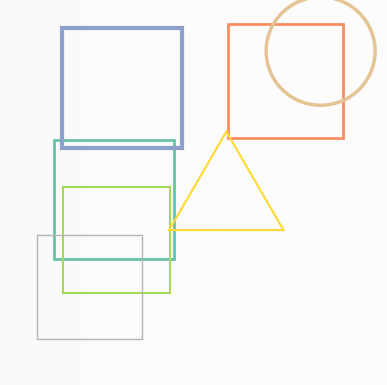[{"shape": "square", "thickness": 2, "radius": 0.78, "center": [0.295, 0.481]}, {"shape": "square", "thickness": 2, "radius": 0.74, "center": [0.736, 0.79]}, {"shape": "square", "thickness": 3, "radius": 0.78, "center": [0.315, 0.772]}, {"shape": "square", "thickness": 1.5, "radius": 0.69, "center": [0.301, 0.376]}, {"shape": "triangle", "thickness": 1.5, "radius": 0.85, "center": [0.584, 0.488]}, {"shape": "circle", "thickness": 2.5, "radius": 0.7, "center": [0.827, 0.867]}, {"shape": "square", "thickness": 1, "radius": 0.68, "center": [0.231, 0.255]}]